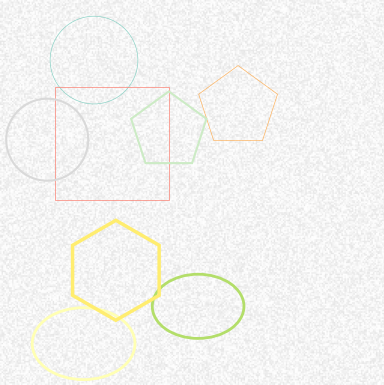[{"shape": "circle", "thickness": 0.5, "radius": 0.57, "center": [0.244, 0.844]}, {"shape": "oval", "thickness": 2, "radius": 0.67, "center": [0.217, 0.107]}, {"shape": "square", "thickness": 0.5, "radius": 0.74, "center": [0.291, 0.627]}, {"shape": "pentagon", "thickness": 0.5, "radius": 0.54, "center": [0.618, 0.722]}, {"shape": "oval", "thickness": 2, "radius": 0.6, "center": [0.515, 0.204]}, {"shape": "circle", "thickness": 1.5, "radius": 0.53, "center": [0.123, 0.637]}, {"shape": "pentagon", "thickness": 1.5, "radius": 0.51, "center": [0.438, 0.66]}, {"shape": "hexagon", "thickness": 2.5, "radius": 0.65, "center": [0.301, 0.298]}]